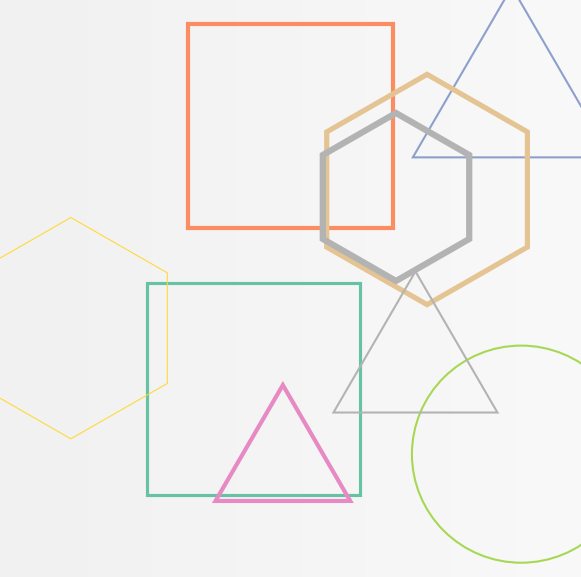[{"shape": "square", "thickness": 1.5, "radius": 0.92, "center": [0.436, 0.326]}, {"shape": "square", "thickness": 2, "radius": 0.88, "center": [0.499, 0.781]}, {"shape": "triangle", "thickness": 1, "radius": 0.98, "center": [0.881, 0.825]}, {"shape": "triangle", "thickness": 2, "radius": 0.67, "center": [0.487, 0.199]}, {"shape": "circle", "thickness": 1, "radius": 0.94, "center": [0.897, 0.213]}, {"shape": "hexagon", "thickness": 0.5, "radius": 0.96, "center": [0.122, 0.431]}, {"shape": "hexagon", "thickness": 2.5, "radius": 1.0, "center": [0.735, 0.671]}, {"shape": "triangle", "thickness": 1, "radius": 0.81, "center": [0.715, 0.366]}, {"shape": "hexagon", "thickness": 3, "radius": 0.73, "center": [0.681, 0.658]}]